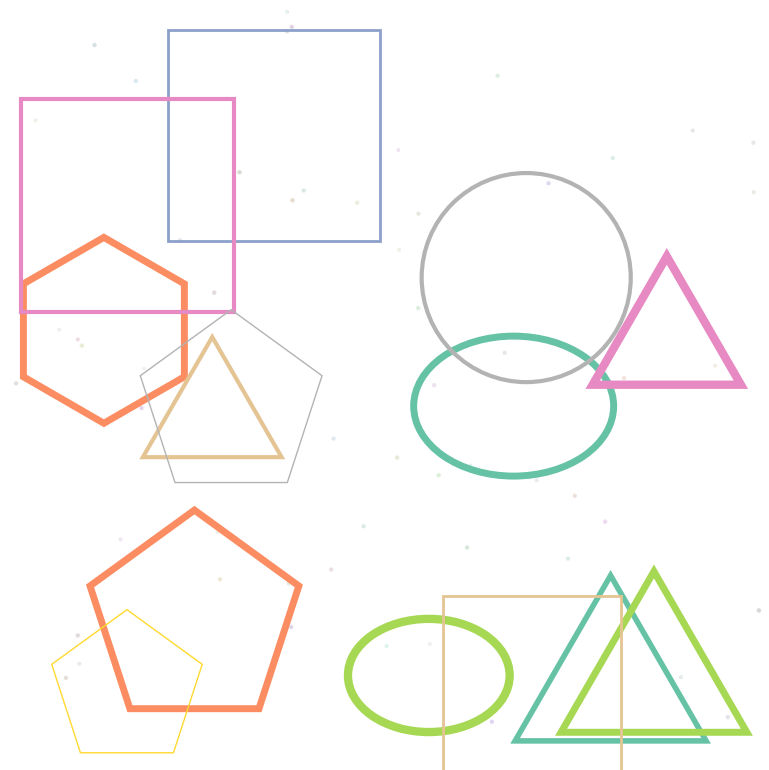[{"shape": "triangle", "thickness": 2, "radius": 0.72, "center": [0.793, 0.109]}, {"shape": "oval", "thickness": 2.5, "radius": 0.65, "center": [0.667, 0.473]}, {"shape": "pentagon", "thickness": 2.5, "radius": 0.71, "center": [0.253, 0.195]}, {"shape": "hexagon", "thickness": 2.5, "radius": 0.6, "center": [0.135, 0.571]}, {"shape": "square", "thickness": 1, "radius": 0.69, "center": [0.356, 0.824]}, {"shape": "triangle", "thickness": 3, "radius": 0.56, "center": [0.866, 0.556]}, {"shape": "square", "thickness": 1.5, "radius": 0.69, "center": [0.165, 0.734]}, {"shape": "oval", "thickness": 3, "radius": 0.52, "center": [0.557, 0.123]}, {"shape": "triangle", "thickness": 2.5, "radius": 0.7, "center": [0.849, 0.119]}, {"shape": "pentagon", "thickness": 0.5, "radius": 0.51, "center": [0.165, 0.105]}, {"shape": "square", "thickness": 1, "radius": 0.58, "center": [0.691, 0.11]}, {"shape": "triangle", "thickness": 1.5, "radius": 0.52, "center": [0.276, 0.458]}, {"shape": "pentagon", "thickness": 0.5, "radius": 0.62, "center": [0.3, 0.474]}, {"shape": "circle", "thickness": 1.5, "radius": 0.68, "center": [0.683, 0.639]}]